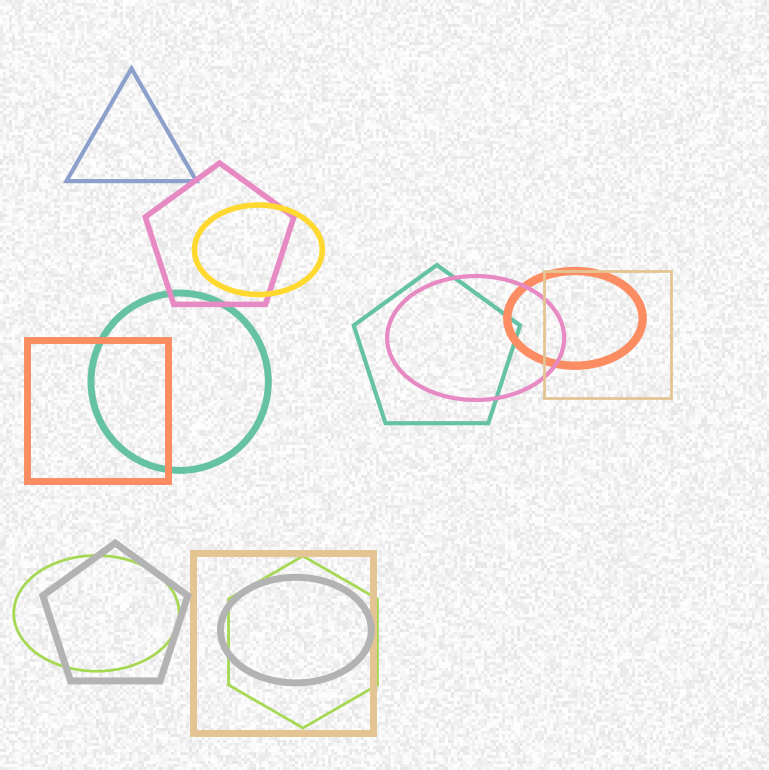[{"shape": "pentagon", "thickness": 1.5, "radius": 0.57, "center": [0.567, 0.542]}, {"shape": "circle", "thickness": 2.5, "radius": 0.58, "center": [0.233, 0.504]}, {"shape": "oval", "thickness": 3, "radius": 0.44, "center": [0.747, 0.587]}, {"shape": "square", "thickness": 2.5, "radius": 0.46, "center": [0.127, 0.467]}, {"shape": "triangle", "thickness": 1.5, "radius": 0.49, "center": [0.171, 0.814]}, {"shape": "oval", "thickness": 1.5, "radius": 0.57, "center": [0.618, 0.561]}, {"shape": "pentagon", "thickness": 2, "radius": 0.51, "center": [0.285, 0.687]}, {"shape": "hexagon", "thickness": 1, "radius": 0.56, "center": [0.394, 0.166]}, {"shape": "oval", "thickness": 1, "radius": 0.54, "center": [0.125, 0.203]}, {"shape": "oval", "thickness": 2, "radius": 0.42, "center": [0.336, 0.676]}, {"shape": "square", "thickness": 2.5, "radius": 0.59, "center": [0.367, 0.165]}, {"shape": "square", "thickness": 1, "radius": 0.41, "center": [0.789, 0.565]}, {"shape": "oval", "thickness": 2.5, "radius": 0.49, "center": [0.384, 0.182]}, {"shape": "pentagon", "thickness": 2.5, "radius": 0.49, "center": [0.15, 0.196]}]